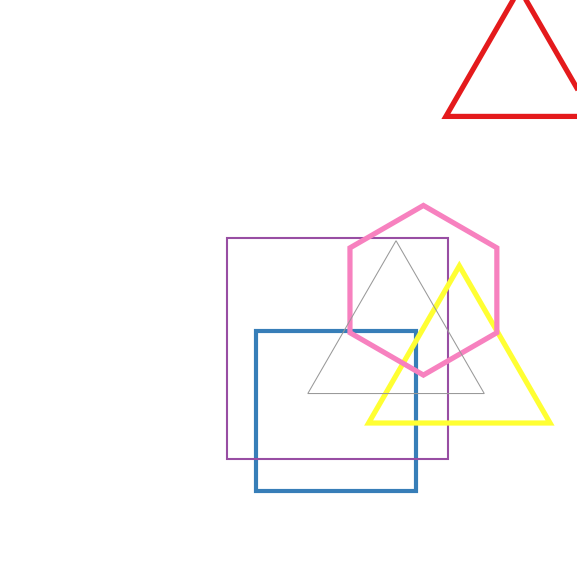[{"shape": "triangle", "thickness": 2.5, "radius": 0.74, "center": [0.9, 0.871]}, {"shape": "square", "thickness": 2, "radius": 0.69, "center": [0.582, 0.287]}, {"shape": "square", "thickness": 1, "radius": 0.96, "center": [0.584, 0.396]}, {"shape": "triangle", "thickness": 2.5, "radius": 0.91, "center": [0.795, 0.357]}, {"shape": "hexagon", "thickness": 2.5, "radius": 0.73, "center": [0.733, 0.496]}, {"shape": "triangle", "thickness": 0.5, "radius": 0.88, "center": [0.686, 0.406]}]